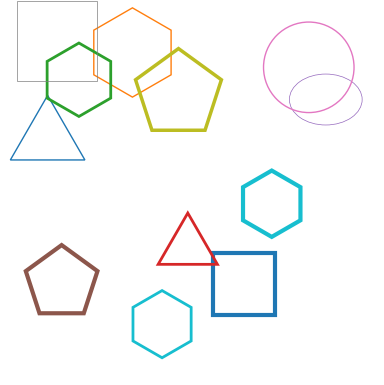[{"shape": "triangle", "thickness": 1, "radius": 0.56, "center": [0.124, 0.64]}, {"shape": "square", "thickness": 3, "radius": 0.41, "center": [0.634, 0.263]}, {"shape": "hexagon", "thickness": 1, "radius": 0.58, "center": [0.344, 0.864]}, {"shape": "hexagon", "thickness": 2, "radius": 0.48, "center": [0.205, 0.793]}, {"shape": "triangle", "thickness": 2, "radius": 0.44, "center": [0.488, 0.358]}, {"shape": "oval", "thickness": 0.5, "radius": 0.47, "center": [0.846, 0.742]}, {"shape": "pentagon", "thickness": 3, "radius": 0.49, "center": [0.16, 0.266]}, {"shape": "circle", "thickness": 1, "radius": 0.59, "center": [0.802, 0.825]}, {"shape": "square", "thickness": 0.5, "radius": 0.52, "center": [0.147, 0.894]}, {"shape": "pentagon", "thickness": 2.5, "radius": 0.59, "center": [0.464, 0.757]}, {"shape": "hexagon", "thickness": 2, "radius": 0.44, "center": [0.421, 0.158]}, {"shape": "hexagon", "thickness": 3, "radius": 0.43, "center": [0.706, 0.471]}]